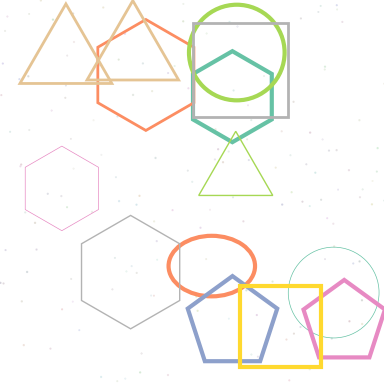[{"shape": "hexagon", "thickness": 3, "radius": 0.59, "center": [0.604, 0.749]}, {"shape": "circle", "thickness": 0.5, "radius": 0.59, "center": [0.867, 0.24]}, {"shape": "oval", "thickness": 3, "radius": 0.56, "center": [0.55, 0.309]}, {"shape": "hexagon", "thickness": 2, "radius": 0.72, "center": [0.379, 0.805]}, {"shape": "pentagon", "thickness": 3, "radius": 0.61, "center": [0.604, 0.161]}, {"shape": "pentagon", "thickness": 3, "radius": 0.56, "center": [0.894, 0.162]}, {"shape": "hexagon", "thickness": 0.5, "radius": 0.55, "center": [0.161, 0.511]}, {"shape": "triangle", "thickness": 1, "radius": 0.56, "center": [0.612, 0.548]}, {"shape": "circle", "thickness": 3, "radius": 0.62, "center": [0.615, 0.864]}, {"shape": "square", "thickness": 3, "radius": 0.53, "center": [0.728, 0.152]}, {"shape": "triangle", "thickness": 2, "radius": 0.69, "center": [0.171, 0.852]}, {"shape": "triangle", "thickness": 2, "radius": 0.69, "center": [0.345, 0.861]}, {"shape": "hexagon", "thickness": 1, "radius": 0.74, "center": [0.339, 0.293]}, {"shape": "square", "thickness": 2, "radius": 0.61, "center": [0.624, 0.819]}]